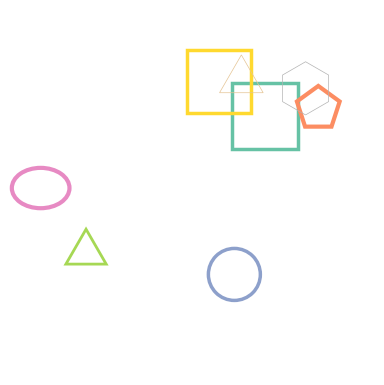[{"shape": "square", "thickness": 2.5, "radius": 0.43, "center": [0.689, 0.699]}, {"shape": "pentagon", "thickness": 3, "radius": 0.29, "center": [0.827, 0.718]}, {"shape": "circle", "thickness": 2.5, "radius": 0.34, "center": [0.609, 0.287]}, {"shape": "oval", "thickness": 3, "radius": 0.37, "center": [0.106, 0.512]}, {"shape": "triangle", "thickness": 2, "radius": 0.3, "center": [0.223, 0.344]}, {"shape": "square", "thickness": 2.5, "radius": 0.42, "center": [0.568, 0.788]}, {"shape": "triangle", "thickness": 0.5, "radius": 0.33, "center": [0.627, 0.792]}, {"shape": "hexagon", "thickness": 0.5, "radius": 0.35, "center": [0.794, 0.771]}]